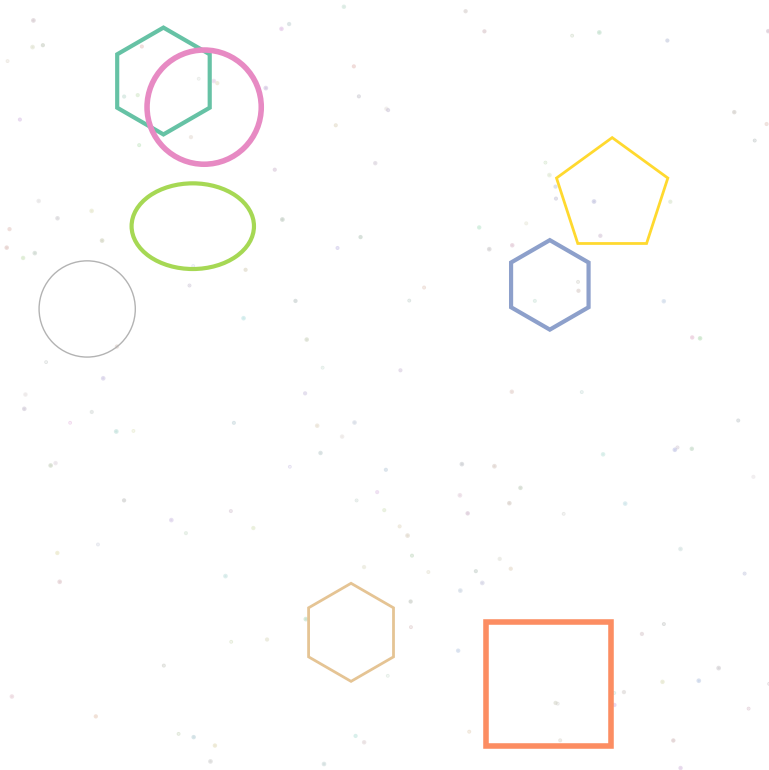[{"shape": "hexagon", "thickness": 1.5, "radius": 0.35, "center": [0.212, 0.895]}, {"shape": "square", "thickness": 2, "radius": 0.41, "center": [0.713, 0.112]}, {"shape": "hexagon", "thickness": 1.5, "radius": 0.29, "center": [0.714, 0.63]}, {"shape": "circle", "thickness": 2, "radius": 0.37, "center": [0.265, 0.861]}, {"shape": "oval", "thickness": 1.5, "radius": 0.4, "center": [0.25, 0.706]}, {"shape": "pentagon", "thickness": 1, "radius": 0.38, "center": [0.795, 0.745]}, {"shape": "hexagon", "thickness": 1, "radius": 0.32, "center": [0.456, 0.179]}, {"shape": "circle", "thickness": 0.5, "radius": 0.31, "center": [0.113, 0.599]}]